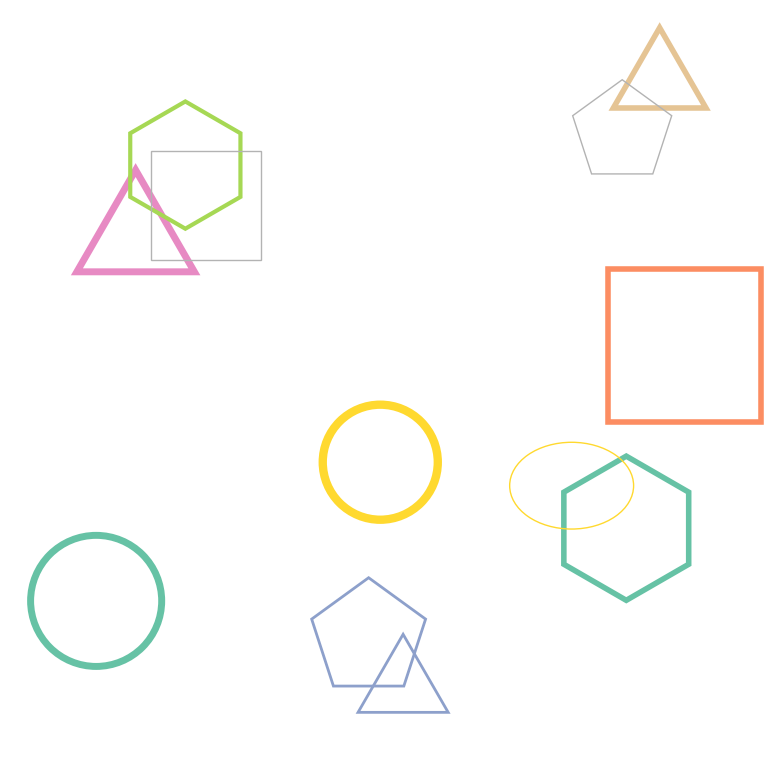[{"shape": "hexagon", "thickness": 2, "radius": 0.47, "center": [0.813, 0.314]}, {"shape": "circle", "thickness": 2.5, "radius": 0.43, "center": [0.125, 0.22]}, {"shape": "square", "thickness": 2, "radius": 0.5, "center": [0.889, 0.551]}, {"shape": "triangle", "thickness": 1, "radius": 0.34, "center": [0.524, 0.109]}, {"shape": "pentagon", "thickness": 1, "radius": 0.39, "center": [0.479, 0.172]}, {"shape": "triangle", "thickness": 2.5, "radius": 0.44, "center": [0.176, 0.691]}, {"shape": "hexagon", "thickness": 1.5, "radius": 0.41, "center": [0.241, 0.786]}, {"shape": "oval", "thickness": 0.5, "radius": 0.4, "center": [0.742, 0.369]}, {"shape": "circle", "thickness": 3, "radius": 0.37, "center": [0.494, 0.4]}, {"shape": "triangle", "thickness": 2, "radius": 0.35, "center": [0.857, 0.894]}, {"shape": "pentagon", "thickness": 0.5, "radius": 0.34, "center": [0.808, 0.829]}, {"shape": "square", "thickness": 0.5, "radius": 0.35, "center": [0.268, 0.733]}]